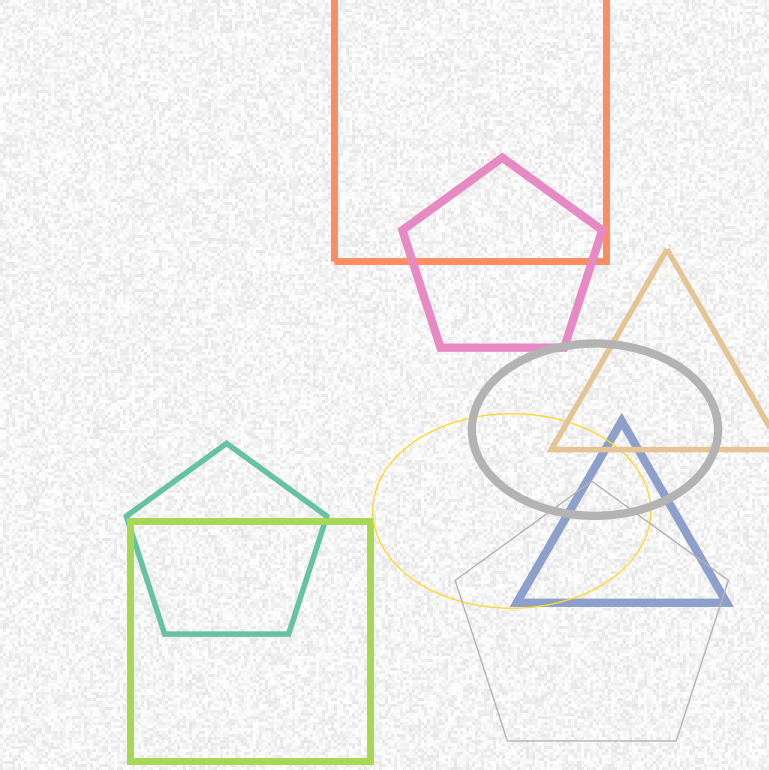[{"shape": "pentagon", "thickness": 2, "radius": 0.68, "center": [0.294, 0.287]}, {"shape": "square", "thickness": 2.5, "radius": 0.88, "center": [0.61, 0.838]}, {"shape": "triangle", "thickness": 3, "radius": 0.79, "center": [0.807, 0.296]}, {"shape": "pentagon", "thickness": 3, "radius": 0.68, "center": [0.652, 0.659]}, {"shape": "square", "thickness": 2.5, "radius": 0.78, "center": [0.325, 0.168]}, {"shape": "oval", "thickness": 0.5, "radius": 0.9, "center": [0.665, 0.336]}, {"shape": "triangle", "thickness": 2, "radius": 0.87, "center": [0.866, 0.503]}, {"shape": "pentagon", "thickness": 0.5, "radius": 0.93, "center": [0.769, 0.189]}, {"shape": "oval", "thickness": 3, "radius": 0.8, "center": [0.773, 0.442]}]